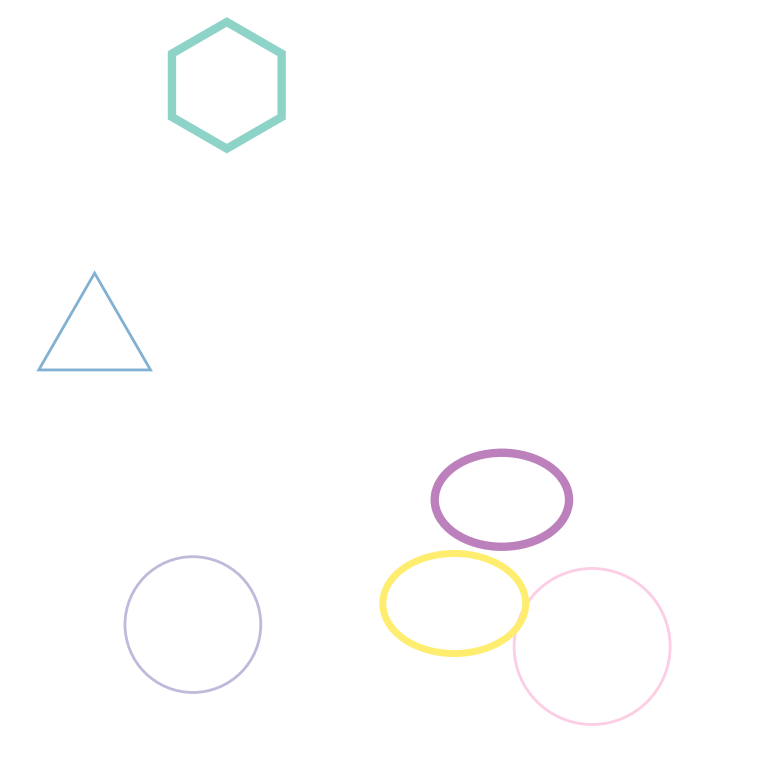[{"shape": "hexagon", "thickness": 3, "radius": 0.41, "center": [0.295, 0.889]}, {"shape": "circle", "thickness": 1, "radius": 0.44, "center": [0.25, 0.189]}, {"shape": "triangle", "thickness": 1, "radius": 0.42, "center": [0.123, 0.561]}, {"shape": "circle", "thickness": 1, "radius": 0.51, "center": [0.769, 0.16]}, {"shape": "oval", "thickness": 3, "radius": 0.44, "center": [0.652, 0.351]}, {"shape": "oval", "thickness": 2.5, "radius": 0.46, "center": [0.59, 0.216]}]